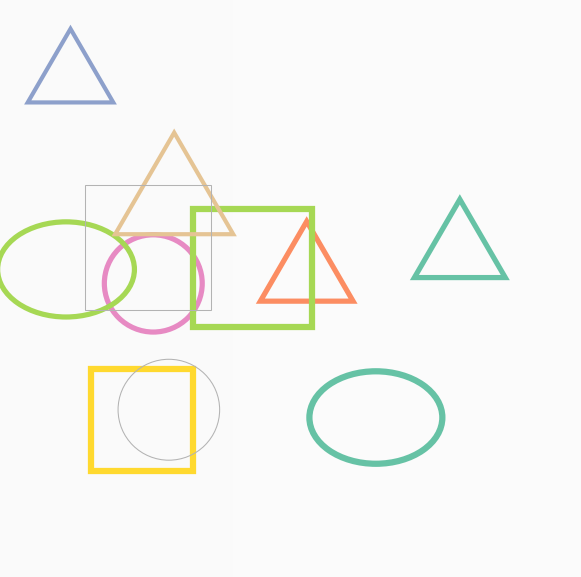[{"shape": "triangle", "thickness": 2.5, "radius": 0.45, "center": [0.791, 0.564]}, {"shape": "oval", "thickness": 3, "radius": 0.57, "center": [0.647, 0.276]}, {"shape": "triangle", "thickness": 2.5, "radius": 0.46, "center": [0.528, 0.524]}, {"shape": "triangle", "thickness": 2, "radius": 0.42, "center": [0.121, 0.864]}, {"shape": "circle", "thickness": 2.5, "radius": 0.42, "center": [0.264, 0.508]}, {"shape": "oval", "thickness": 2.5, "radius": 0.59, "center": [0.114, 0.533]}, {"shape": "square", "thickness": 3, "radius": 0.51, "center": [0.435, 0.534]}, {"shape": "square", "thickness": 3, "radius": 0.44, "center": [0.245, 0.272]}, {"shape": "triangle", "thickness": 2, "radius": 0.59, "center": [0.3, 0.652]}, {"shape": "square", "thickness": 0.5, "radius": 0.54, "center": [0.255, 0.57]}, {"shape": "circle", "thickness": 0.5, "radius": 0.44, "center": [0.29, 0.29]}]